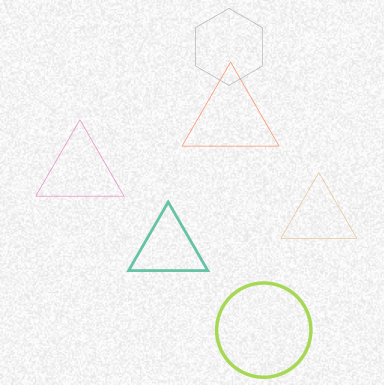[{"shape": "triangle", "thickness": 2, "radius": 0.59, "center": [0.437, 0.357]}, {"shape": "triangle", "thickness": 0.5, "radius": 0.73, "center": [0.599, 0.693]}, {"shape": "triangle", "thickness": 0.5, "radius": 0.66, "center": [0.208, 0.557]}, {"shape": "circle", "thickness": 2.5, "radius": 0.61, "center": [0.685, 0.143]}, {"shape": "triangle", "thickness": 0.5, "radius": 0.57, "center": [0.828, 0.438]}, {"shape": "hexagon", "thickness": 0.5, "radius": 0.5, "center": [0.595, 0.878]}]